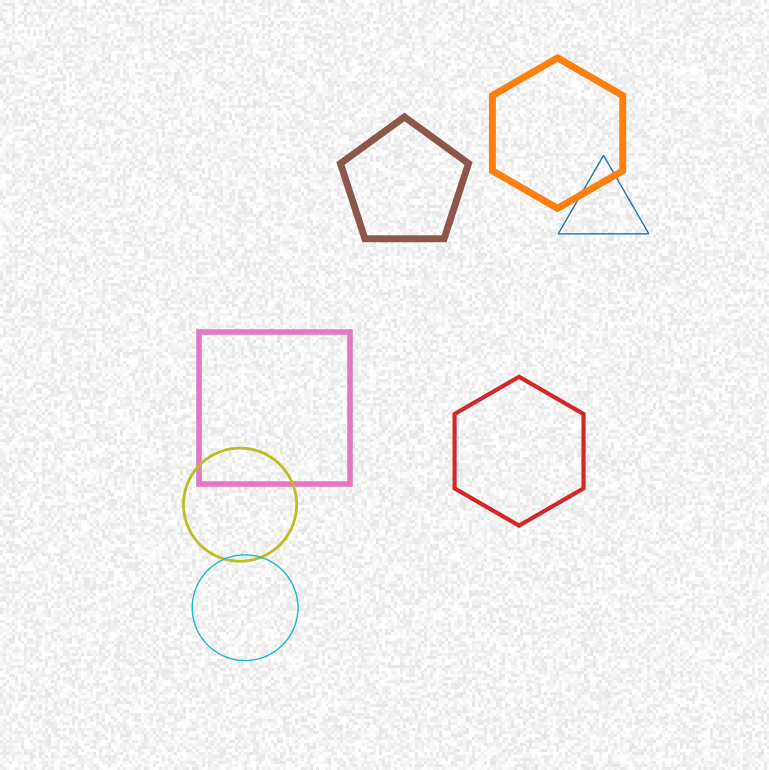[{"shape": "triangle", "thickness": 0.5, "radius": 0.34, "center": [0.784, 0.73]}, {"shape": "hexagon", "thickness": 2.5, "radius": 0.49, "center": [0.724, 0.827]}, {"shape": "hexagon", "thickness": 1.5, "radius": 0.48, "center": [0.674, 0.414]}, {"shape": "pentagon", "thickness": 2.5, "radius": 0.44, "center": [0.525, 0.761]}, {"shape": "square", "thickness": 2, "radius": 0.49, "center": [0.356, 0.47]}, {"shape": "circle", "thickness": 1, "radius": 0.37, "center": [0.312, 0.345]}, {"shape": "circle", "thickness": 0.5, "radius": 0.34, "center": [0.318, 0.211]}]